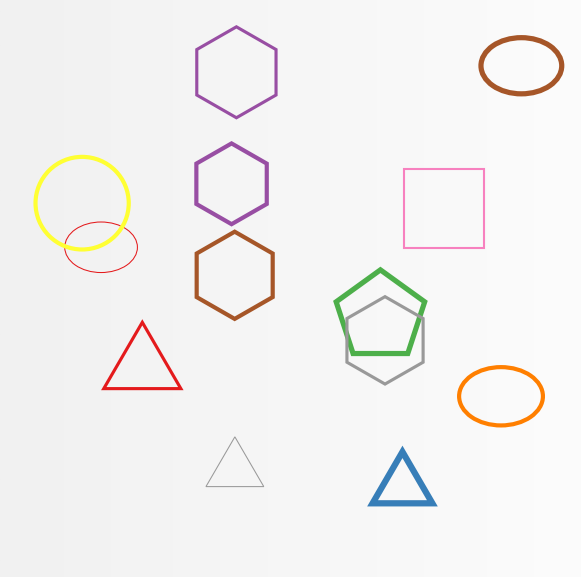[{"shape": "oval", "thickness": 0.5, "radius": 0.31, "center": [0.174, 0.571]}, {"shape": "triangle", "thickness": 1.5, "radius": 0.38, "center": [0.245, 0.364]}, {"shape": "triangle", "thickness": 3, "radius": 0.3, "center": [0.692, 0.157]}, {"shape": "pentagon", "thickness": 2.5, "radius": 0.4, "center": [0.654, 0.452]}, {"shape": "hexagon", "thickness": 1.5, "radius": 0.39, "center": [0.407, 0.874]}, {"shape": "hexagon", "thickness": 2, "radius": 0.35, "center": [0.398, 0.681]}, {"shape": "oval", "thickness": 2, "radius": 0.36, "center": [0.862, 0.313]}, {"shape": "circle", "thickness": 2, "radius": 0.4, "center": [0.141, 0.647]}, {"shape": "hexagon", "thickness": 2, "radius": 0.38, "center": [0.404, 0.522]}, {"shape": "oval", "thickness": 2.5, "radius": 0.35, "center": [0.897, 0.885]}, {"shape": "square", "thickness": 1, "radius": 0.34, "center": [0.764, 0.638]}, {"shape": "triangle", "thickness": 0.5, "radius": 0.29, "center": [0.404, 0.185]}, {"shape": "hexagon", "thickness": 1.5, "radius": 0.38, "center": [0.662, 0.41]}]